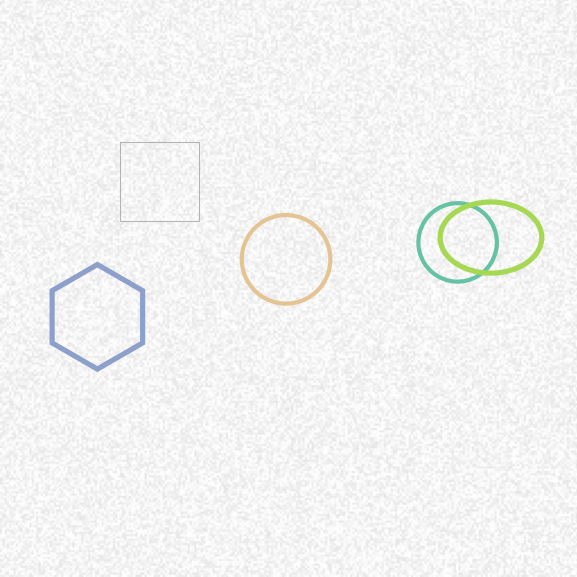[{"shape": "circle", "thickness": 2, "radius": 0.34, "center": [0.792, 0.579]}, {"shape": "hexagon", "thickness": 2.5, "radius": 0.45, "center": [0.169, 0.451]}, {"shape": "oval", "thickness": 2.5, "radius": 0.44, "center": [0.85, 0.588]}, {"shape": "circle", "thickness": 2, "radius": 0.38, "center": [0.495, 0.55]}, {"shape": "square", "thickness": 0.5, "radius": 0.34, "center": [0.276, 0.685]}]